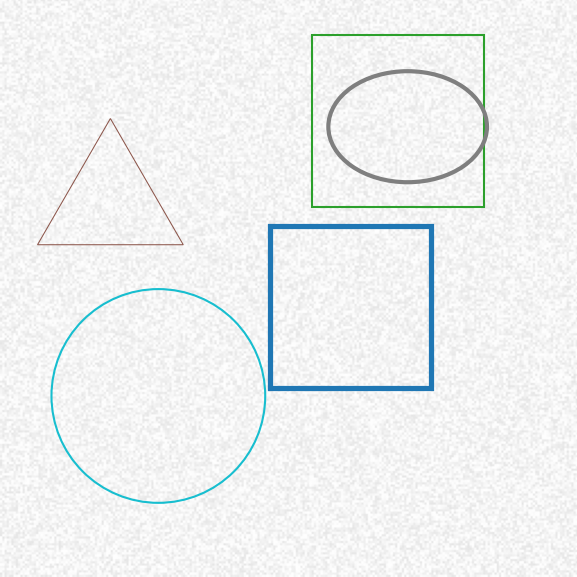[{"shape": "square", "thickness": 2.5, "radius": 0.7, "center": [0.607, 0.468]}, {"shape": "square", "thickness": 1, "radius": 0.74, "center": [0.688, 0.789]}, {"shape": "triangle", "thickness": 0.5, "radius": 0.73, "center": [0.191, 0.648]}, {"shape": "oval", "thickness": 2, "radius": 0.69, "center": [0.706, 0.78]}, {"shape": "circle", "thickness": 1, "radius": 0.93, "center": [0.274, 0.313]}]